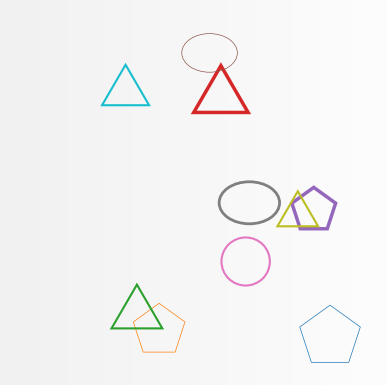[{"shape": "pentagon", "thickness": 0.5, "radius": 0.41, "center": [0.852, 0.125]}, {"shape": "pentagon", "thickness": 0.5, "radius": 0.35, "center": [0.411, 0.142]}, {"shape": "triangle", "thickness": 1.5, "radius": 0.38, "center": [0.353, 0.185]}, {"shape": "triangle", "thickness": 2.5, "radius": 0.41, "center": [0.57, 0.748]}, {"shape": "pentagon", "thickness": 2.5, "radius": 0.3, "center": [0.81, 0.454]}, {"shape": "oval", "thickness": 0.5, "radius": 0.36, "center": [0.541, 0.863]}, {"shape": "circle", "thickness": 1.5, "radius": 0.31, "center": [0.634, 0.321]}, {"shape": "oval", "thickness": 2, "radius": 0.39, "center": [0.644, 0.473]}, {"shape": "triangle", "thickness": 1.5, "radius": 0.3, "center": [0.768, 0.443]}, {"shape": "triangle", "thickness": 1.5, "radius": 0.35, "center": [0.324, 0.762]}]